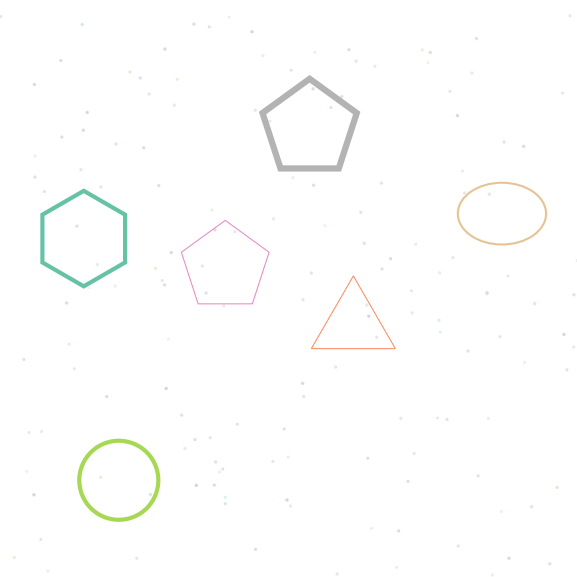[{"shape": "hexagon", "thickness": 2, "radius": 0.41, "center": [0.145, 0.586]}, {"shape": "triangle", "thickness": 0.5, "radius": 0.42, "center": [0.612, 0.437]}, {"shape": "pentagon", "thickness": 0.5, "radius": 0.4, "center": [0.39, 0.538]}, {"shape": "circle", "thickness": 2, "radius": 0.34, "center": [0.206, 0.168]}, {"shape": "oval", "thickness": 1, "radius": 0.38, "center": [0.869, 0.629]}, {"shape": "pentagon", "thickness": 3, "radius": 0.43, "center": [0.536, 0.777]}]